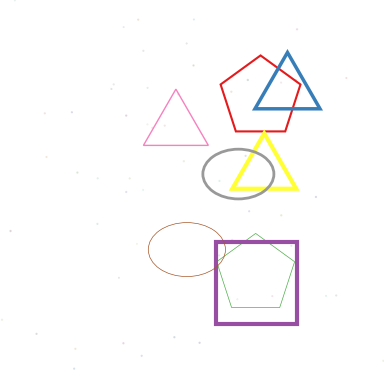[{"shape": "pentagon", "thickness": 1.5, "radius": 0.55, "center": [0.677, 0.747]}, {"shape": "triangle", "thickness": 2.5, "radius": 0.49, "center": [0.747, 0.766]}, {"shape": "pentagon", "thickness": 0.5, "radius": 0.53, "center": [0.664, 0.287]}, {"shape": "square", "thickness": 3, "radius": 0.53, "center": [0.666, 0.266]}, {"shape": "triangle", "thickness": 3, "radius": 0.48, "center": [0.686, 0.558]}, {"shape": "oval", "thickness": 0.5, "radius": 0.5, "center": [0.485, 0.352]}, {"shape": "triangle", "thickness": 1, "radius": 0.49, "center": [0.457, 0.671]}, {"shape": "oval", "thickness": 2, "radius": 0.46, "center": [0.619, 0.548]}]